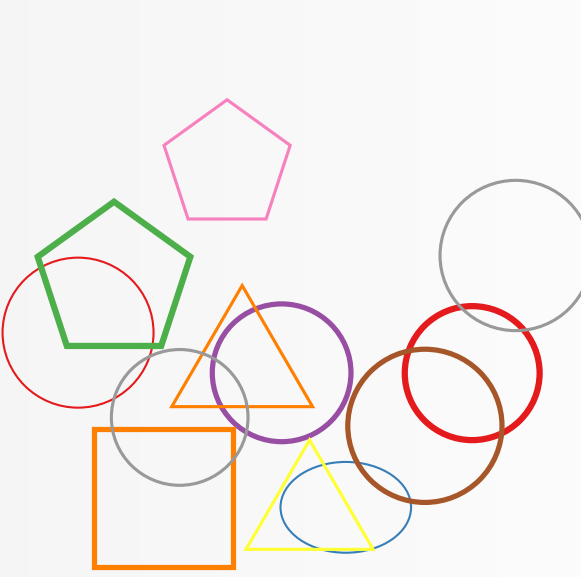[{"shape": "circle", "thickness": 1, "radius": 0.65, "center": [0.134, 0.423]}, {"shape": "circle", "thickness": 3, "radius": 0.58, "center": [0.812, 0.353]}, {"shape": "oval", "thickness": 1, "radius": 0.56, "center": [0.595, 0.121]}, {"shape": "pentagon", "thickness": 3, "radius": 0.69, "center": [0.196, 0.512]}, {"shape": "circle", "thickness": 2.5, "radius": 0.6, "center": [0.485, 0.354]}, {"shape": "triangle", "thickness": 1.5, "radius": 0.7, "center": [0.417, 0.365]}, {"shape": "square", "thickness": 2.5, "radius": 0.6, "center": [0.281, 0.137]}, {"shape": "triangle", "thickness": 1.5, "radius": 0.63, "center": [0.533, 0.111]}, {"shape": "circle", "thickness": 2.5, "radius": 0.66, "center": [0.731, 0.262]}, {"shape": "pentagon", "thickness": 1.5, "radius": 0.57, "center": [0.391, 0.712]}, {"shape": "circle", "thickness": 1.5, "radius": 0.59, "center": [0.309, 0.276]}, {"shape": "circle", "thickness": 1.5, "radius": 0.65, "center": [0.887, 0.557]}]